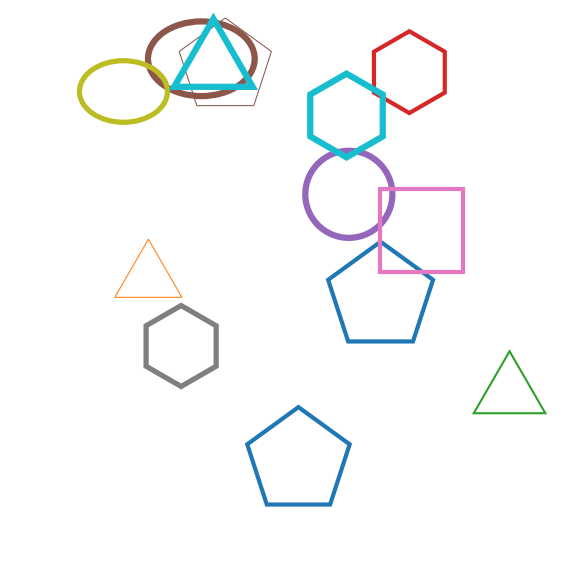[{"shape": "pentagon", "thickness": 2, "radius": 0.47, "center": [0.517, 0.201]}, {"shape": "pentagon", "thickness": 2, "radius": 0.48, "center": [0.659, 0.485]}, {"shape": "triangle", "thickness": 0.5, "radius": 0.34, "center": [0.257, 0.518]}, {"shape": "triangle", "thickness": 1, "radius": 0.36, "center": [0.882, 0.319]}, {"shape": "hexagon", "thickness": 2, "radius": 0.35, "center": [0.709, 0.874]}, {"shape": "circle", "thickness": 3, "radius": 0.38, "center": [0.604, 0.663]}, {"shape": "pentagon", "thickness": 0.5, "radius": 0.42, "center": [0.39, 0.884]}, {"shape": "oval", "thickness": 3, "radius": 0.46, "center": [0.349, 0.897]}, {"shape": "square", "thickness": 2, "radius": 0.36, "center": [0.73, 0.6]}, {"shape": "hexagon", "thickness": 2.5, "radius": 0.35, "center": [0.314, 0.4]}, {"shape": "oval", "thickness": 2.5, "radius": 0.38, "center": [0.214, 0.841]}, {"shape": "hexagon", "thickness": 3, "radius": 0.36, "center": [0.6, 0.799]}, {"shape": "triangle", "thickness": 3, "radius": 0.39, "center": [0.37, 0.888]}]